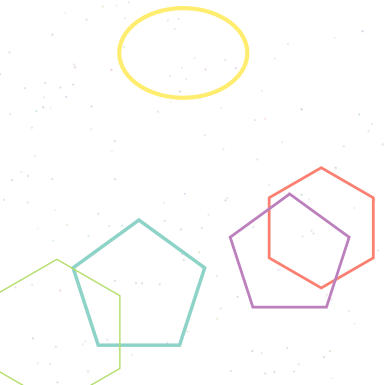[{"shape": "pentagon", "thickness": 2.5, "radius": 0.9, "center": [0.361, 0.249]}, {"shape": "hexagon", "thickness": 2, "radius": 0.78, "center": [0.834, 0.408]}, {"shape": "hexagon", "thickness": 1, "radius": 0.94, "center": [0.148, 0.137]}, {"shape": "pentagon", "thickness": 2, "radius": 0.81, "center": [0.752, 0.334]}, {"shape": "oval", "thickness": 3, "radius": 0.83, "center": [0.476, 0.862]}]